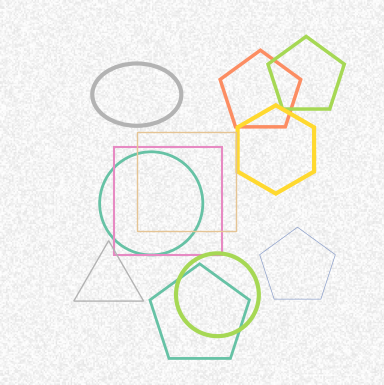[{"shape": "circle", "thickness": 2, "radius": 0.67, "center": [0.393, 0.472]}, {"shape": "pentagon", "thickness": 2, "radius": 0.68, "center": [0.519, 0.179]}, {"shape": "pentagon", "thickness": 2.5, "radius": 0.55, "center": [0.676, 0.76]}, {"shape": "pentagon", "thickness": 0.5, "radius": 0.52, "center": [0.773, 0.307]}, {"shape": "square", "thickness": 1.5, "radius": 0.7, "center": [0.437, 0.478]}, {"shape": "pentagon", "thickness": 2.5, "radius": 0.52, "center": [0.795, 0.801]}, {"shape": "circle", "thickness": 3, "radius": 0.54, "center": [0.565, 0.234]}, {"shape": "hexagon", "thickness": 3, "radius": 0.57, "center": [0.716, 0.612]}, {"shape": "square", "thickness": 1, "radius": 0.64, "center": [0.484, 0.529]}, {"shape": "triangle", "thickness": 1, "radius": 0.52, "center": [0.282, 0.27]}, {"shape": "oval", "thickness": 3, "radius": 0.58, "center": [0.355, 0.754]}]